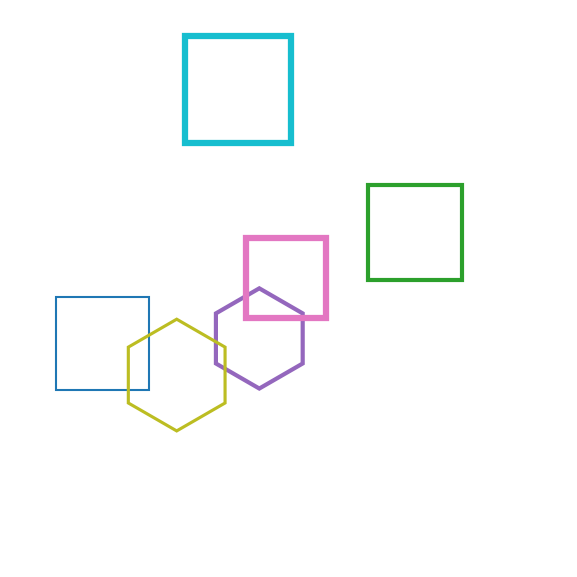[{"shape": "square", "thickness": 1, "radius": 0.41, "center": [0.178, 0.404]}, {"shape": "square", "thickness": 2, "radius": 0.41, "center": [0.719, 0.597]}, {"shape": "hexagon", "thickness": 2, "radius": 0.43, "center": [0.449, 0.413]}, {"shape": "square", "thickness": 3, "radius": 0.35, "center": [0.495, 0.517]}, {"shape": "hexagon", "thickness": 1.5, "radius": 0.48, "center": [0.306, 0.35]}, {"shape": "square", "thickness": 3, "radius": 0.46, "center": [0.412, 0.844]}]